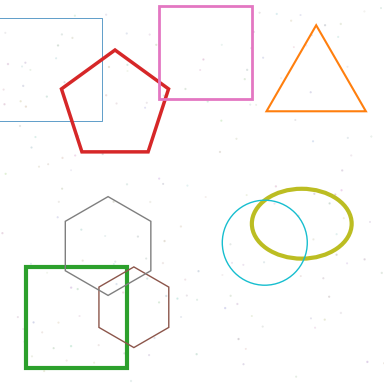[{"shape": "square", "thickness": 0.5, "radius": 0.67, "center": [0.132, 0.819]}, {"shape": "triangle", "thickness": 1.5, "radius": 0.74, "center": [0.821, 0.785]}, {"shape": "square", "thickness": 3, "radius": 0.65, "center": [0.199, 0.175]}, {"shape": "pentagon", "thickness": 2.5, "radius": 0.73, "center": [0.299, 0.724]}, {"shape": "hexagon", "thickness": 1, "radius": 0.52, "center": [0.348, 0.202]}, {"shape": "square", "thickness": 2, "radius": 0.61, "center": [0.534, 0.864]}, {"shape": "hexagon", "thickness": 1, "radius": 0.64, "center": [0.281, 0.361]}, {"shape": "oval", "thickness": 3, "radius": 0.65, "center": [0.784, 0.419]}, {"shape": "circle", "thickness": 1, "radius": 0.55, "center": [0.688, 0.37]}]